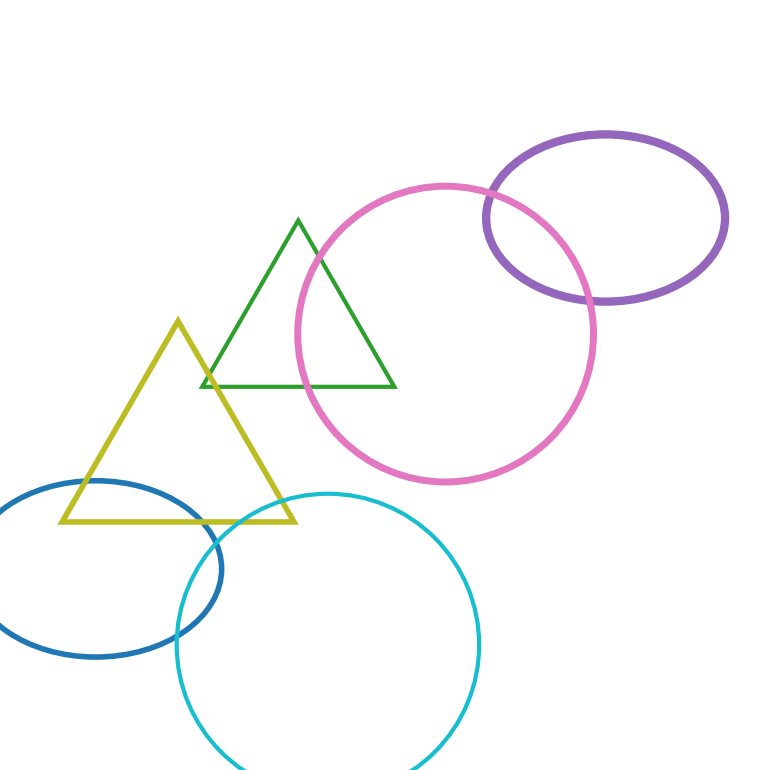[{"shape": "oval", "thickness": 2, "radius": 0.82, "center": [0.124, 0.261]}, {"shape": "triangle", "thickness": 1.5, "radius": 0.72, "center": [0.387, 0.57]}, {"shape": "oval", "thickness": 3, "radius": 0.78, "center": [0.786, 0.717]}, {"shape": "circle", "thickness": 2.5, "radius": 0.96, "center": [0.579, 0.566]}, {"shape": "triangle", "thickness": 2, "radius": 0.87, "center": [0.231, 0.409]}, {"shape": "circle", "thickness": 1.5, "radius": 0.98, "center": [0.426, 0.162]}]